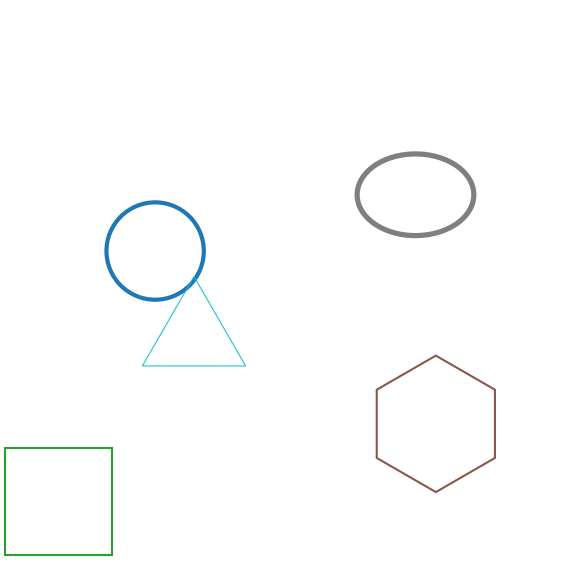[{"shape": "circle", "thickness": 2, "radius": 0.42, "center": [0.269, 0.564]}, {"shape": "square", "thickness": 1, "radius": 0.46, "center": [0.101, 0.131]}, {"shape": "hexagon", "thickness": 1, "radius": 0.59, "center": [0.755, 0.265]}, {"shape": "oval", "thickness": 2.5, "radius": 0.51, "center": [0.719, 0.662]}, {"shape": "triangle", "thickness": 0.5, "radius": 0.52, "center": [0.336, 0.417]}]